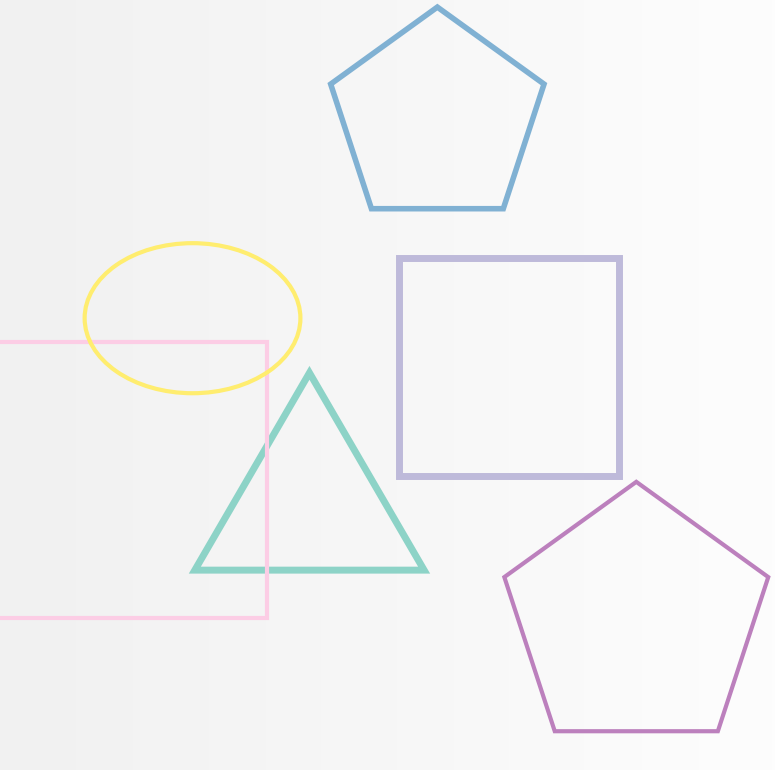[{"shape": "triangle", "thickness": 2.5, "radius": 0.85, "center": [0.399, 0.345]}, {"shape": "square", "thickness": 2.5, "radius": 0.71, "center": [0.657, 0.524]}, {"shape": "pentagon", "thickness": 2, "radius": 0.72, "center": [0.564, 0.846]}, {"shape": "square", "thickness": 1.5, "radius": 0.9, "center": [0.166, 0.377]}, {"shape": "pentagon", "thickness": 1.5, "radius": 0.9, "center": [0.821, 0.195]}, {"shape": "oval", "thickness": 1.5, "radius": 0.7, "center": [0.248, 0.587]}]